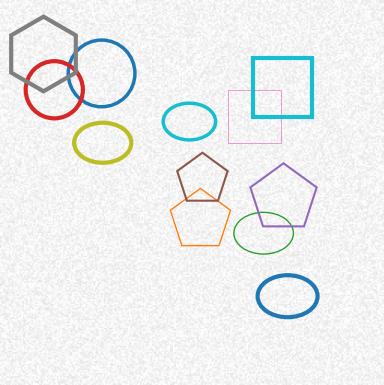[{"shape": "circle", "thickness": 2.5, "radius": 0.43, "center": [0.264, 0.809]}, {"shape": "oval", "thickness": 3, "radius": 0.39, "center": [0.747, 0.231]}, {"shape": "pentagon", "thickness": 1, "radius": 0.41, "center": [0.521, 0.428]}, {"shape": "oval", "thickness": 1, "radius": 0.39, "center": [0.685, 0.394]}, {"shape": "circle", "thickness": 3, "radius": 0.37, "center": [0.141, 0.767]}, {"shape": "pentagon", "thickness": 1.5, "radius": 0.45, "center": [0.736, 0.485]}, {"shape": "pentagon", "thickness": 1.5, "radius": 0.34, "center": [0.526, 0.534]}, {"shape": "square", "thickness": 0.5, "radius": 0.34, "center": [0.661, 0.697]}, {"shape": "hexagon", "thickness": 3, "radius": 0.48, "center": [0.113, 0.86]}, {"shape": "oval", "thickness": 3, "radius": 0.37, "center": [0.267, 0.629]}, {"shape": "oval", "thickness": 2.5, "radius": 0.34, "center": [0.492, 0.684]}, {"shape": "square", "thickness": 3, "radius": 0.38, "center": [0.733, 0.773]}]